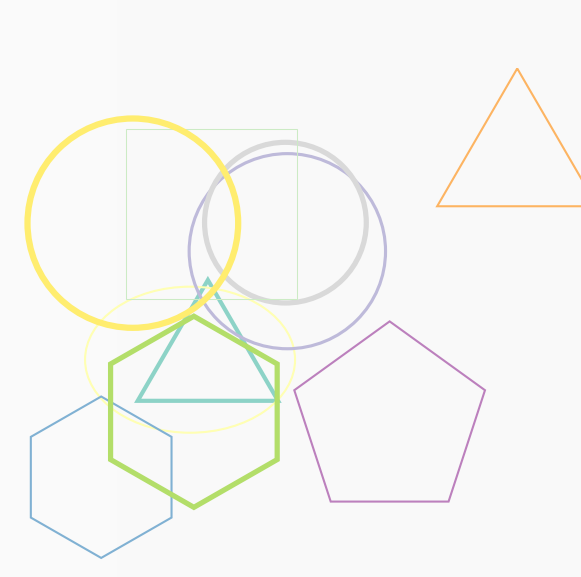[{"shape": "triangle", "thickness": 2, "radius": 0.7, "center": [0.358, 0.375]}, {"shape": "oval", "thickness": 1, "radius": 0.9, "center": [0.327, 0.376]}, {"shape": "circle", "thickness": 1.5, "radius": 0.84, "center": [0.494, 0.564]}, {"shape": "hexagon", "thickness": 1, "radius": 0.7, "center": [0.174, 0.173]}, {"shape": "triangle", "thickness": 1, "radius": 0.8, "center": [0.89, 0.722]}, {"shape": "hexagon", "thickness": 2.5, "radius": 0.83, "center": [0.334, 0.286]}, {"shape": "circle", "thickness": 2.5, "radius": 0.7, "center": [0.491, 0.614]}, {"shape": "pentagon", "thickness": 1, "radius": 0.86, "center": [0.67, 0.27]}, {"shape": "square", "thickness": 0.5, "radius": 0.73, "center": [0.364, 0.628]}, {"shape": "circle", "thickness": 3, "radius": 0.91, "center": [0.229, 0.613]}]